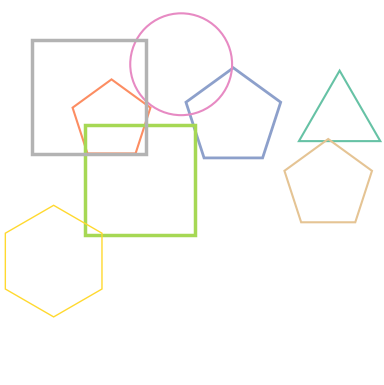[{"shape": "triangle", "thickness": 1.5, "radius": 0.61, "center": [0.882, 0.694]}, {"shape": "pentagon", "thickness": 1.5, "radius": 0.53, "center": [0.29, 0.687]}, {"shape": "pentagon", "thickness": 2, "radius": 0.65, "center": [0.606, 0.694]}, {"shape": "circle", "thickness": 1.5, "radius": 0.66, "center": [0.471, 0.833]}, {"shape": "square", "thickness": 2.5, "radius": 0.71, "center": [0.364, 0.532]}, {"shape": "hexagon", "thickness": 1, "radius": 0.72, "center": [0.139, 0.322]}, {"shape": "pentagon", "thickness": 1.5, "radius": 0.6, "center": [0.852, 0.519]}, {"shape": "square", "thickness": 2.5, "radius": 0.74, "center": [0.232, 0.747]}]